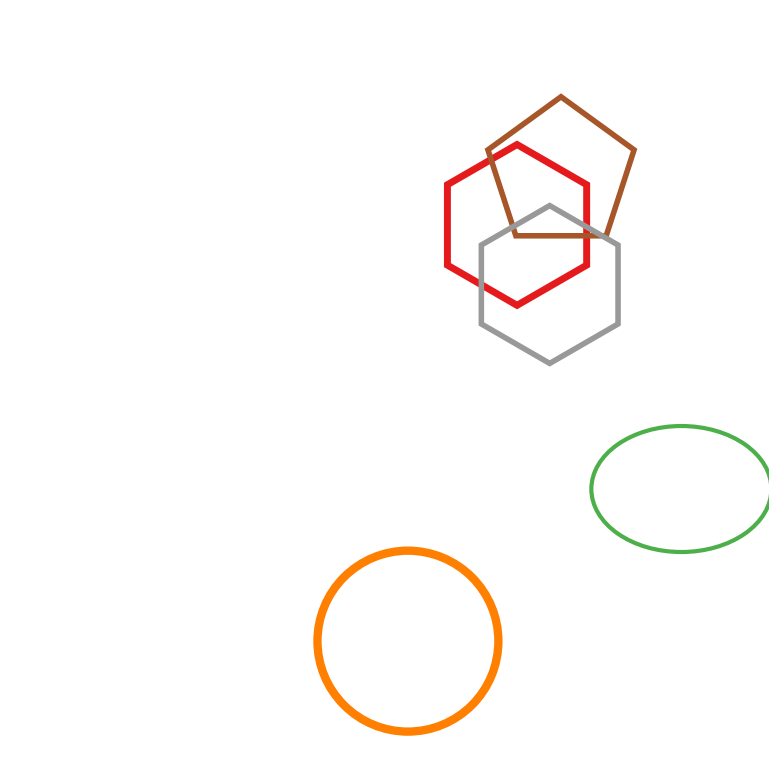[{"shape": "hexagon", "thickness": 2.5, "radius": 0.52, "center": [0.671, 0.708]}, {"shape": "oval", "thickness": 1.5, "radius": 0.58, "center": [0.885, 0.365]}, {"shape": "circle", "thickness": 3, "radius": 0.59, "center": [0.53, 0.167]}, {"shape": "pentagon", "thickness": 2, "radius": 0.5, "center": [0.729, 0.775]}, {"shape": "hexagon", "thickness": 2, "radius": 0.51, "center": [0.714, 0.631]}]